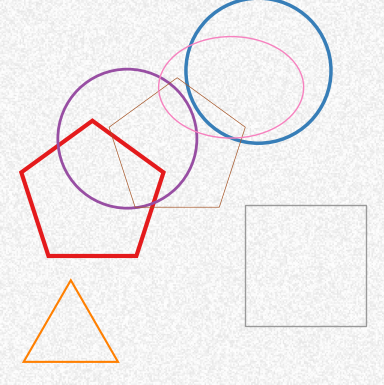[{"shape": "pentagon", "thickness": 3, "radius": 0.97, "center": [0.24, 0.492]}, {"shape": "circle", "thickness": 2.5, "radius": 0.94, "center": [0.671, 0.816]}, {"shape": "circle", "thickness": 2, "radius": 0.9, "center": [0.331, 0.64]}, {"shape": "triangle", "thickness": 1.5, "radius": 0.71, "center": [0.184, 0.131]}, {"shape": "pentagon", "thickness": 0.5, "radius": 0.93, "center": [0.46, 0.612]}, {"shape": "oval", "thickness": 1, "radius": 0.94, "center": [0.6, 0.773]}, {"shape": "square", "thickness": 1, "radius": 0.79, "center": [0.794, 0.31]}]